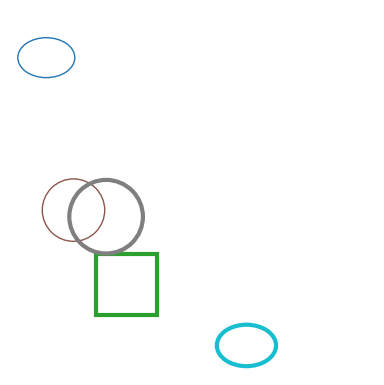[{"shape": "oval", "thickness": 1, "radius": 0.37, "center": [0.12, 0.85]}, {"shape": "square", "thickness": 3, "radius": 0.4, "center": [0.328, 0.262]}, {"shape": "circle", "thickness": 1, "radius": 0.41, "center": [0.191, 0.454]}, {"shape": "circle", "thickness": 3, "radius": 0.48, "center": [0.276, 0.437]}, {"shape": "oval", "thickness": 3, "radius": 0.38, "center": [0.64, 0.103]}]